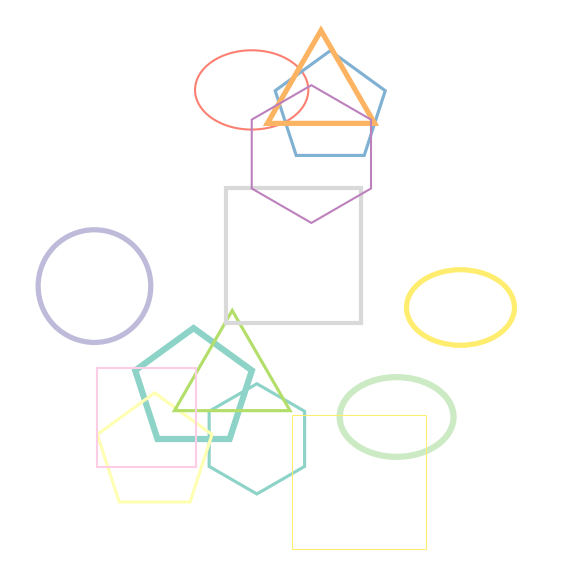[{"shape": "pentagon", "thickness": 3, "radius": 0.53, "center": [0.335, 0.325]}, {"shape": "hexagon", "thickness": 1.5, "radius": 0.48, "center": [0.445, 0.239]}, {"shape": "pentagon", "thickness": 1.5, "radius": 0.52, "center": [0.268, 0.214]}, {"shape": "circle", "thickness": 2.5, "radius": 0.49, "center": [0.164, 0.504]}, {"shape": "oval", "thickness": 1, "radius": 0.49, "center": [0.436, 0.843]}, {"shape": "pentagon", "thickness": 1.5, "radius": 0.5, "center": [0.572, 0.811]}, {"shape": "triangle", "thickness": 2.5, "radius": 0.54, "center": [0.556, 0.839]}, {"shape": "triangle", "thickness": 1.5, "radius": 0.58, "center": [0.402, 0.346]}, {"shape": "square", "thickness": 1, "radius": 0.43, "center": [0.254, 0.276]}, {"shape": "square", "thickness": 2, "radius": 0.58, "center": [0.508, 0.556]}, {"shape": "hexagon", "thickness": 1, "radius": 0.6, "center": [0.539, 0.732]}, {"shape": "oval", "thickness": 3, "radius": 0.49, "center": [0.687, 0.277]}, {"shape": "oval", "thickness": 2.5, "radius": 0.47, "center": [0.797, 0.467]}, {"shape": "square", "thickness": 0.5, "radius": 0.58, "center": [0.622, 0.165]}]